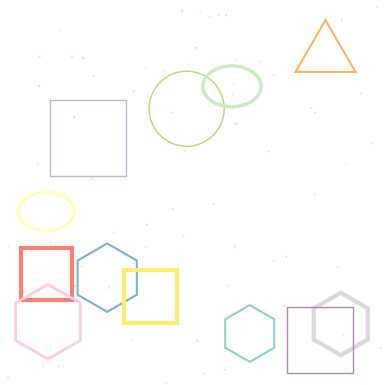[{"shape": "hexagon", "thickness": 1.5, "radius": 0.37, "center": [0.649, 0.134]}, {"shape": "oval", "thickness": 2, "radius": 0.36, "center": [0.12, 0.45]}, {"shape": "square", "thickness": 1, "radius": 0.49, "center": [0.228, 0.642]}, {"shape": "square", "thickness": 3, "radius": 0.34, "center": [0.121, 0.288]}, {"shape": "hexagon", "thickness": 1.5, "radius": 0.44, "center": [0.278, 0.279]}, {"shape": "triangle", "thickness": 1.5, "radius": 0.45, "center": [0.845, 0.858]}, {"shape": "circle", "thickness": 1, "radius": 0.49, "center": [0.485, 0.718]}, {"shape": "hexagon", "thickness": 2, "radius": 0.48, "center": [0.125, 0.164]}, {"shape": "hexagon", "thickness": 3, "radius": 0.41, "center": [0.885, 0.159]}, {"shape": "square", "thickness": 1, "radius": 0.42, "center": [0.831, 0.117]}, {"shape": "oval", "thickness": 2.5, "radius": 0.38, "center": [0.602, 0.776]}, {"shape": "square", "thickness": 3, "radius": 0.34, "center": [0.39, 0.23]}]